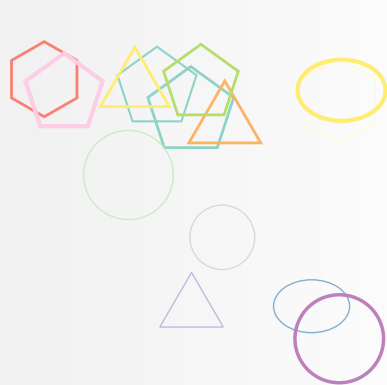[{"shape": "pentagon", "thickness": 1.5, "radius": 0.54, "center": [0.405, 0.772]}, {"shape": "pentagon", "thickness": 2, "radius": 0.58, "center": [0.492, 0.711]}, {"shape": "hexagon", "thickness": 0.5, "radius": 0.55, "center": [0.874, 0.739]}, {"shape": "triangle", "thickness": 1, "radius": 0.47, "center": [0.494, 0.198]}, {"shape": "hexagon", "thickness": 2, "radius": 0.49, "center": [0.114, 0.794]}, {"shape": "oval", "thickness": 1, "radius": 0.49, "center": [0.804, 0.205]}, {"shape": "triangle", "thickness": 2, "radius": 0.54, "center": [0.58, 0.682]}, {"shape": "pentagon", "thickness": 2, "radius": 0.51, "center": [0.519, 0.784]}, {"shape": "pentagon", "thickness": 3, "radius": 0.52, "center": [0.165, 0.757]}, {"shape": "circle", "thickness": 1, "radius": 0.42, "center": [0.574, 0.384]}, {"shape": "circle", "thickness": 2.5, "radius": 0.57, "center": [0.875, 0.12]}, {"shape": "circle", "thickness": 1, "radius": 0.58, "center": [0.332, 0.546]}, {"shape": "triangle", "thickness": 2, "radius": 0.51, "center": [0.348, 0.774]}, {"shape": "oval", "thickness": 3, "radius": 0.57, "center": [0.882, 0.765]}]